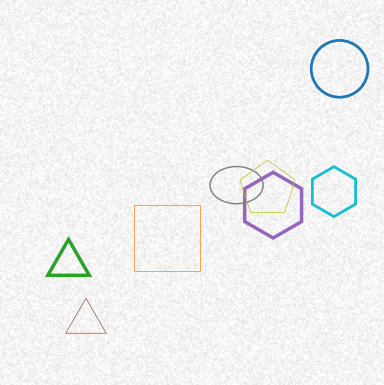[{"shape": "circle", "thickness": 2, "radius": 0.37, "center": [0.882, 0.821]}, {"shape": "square", "thickness": 0.5, "radius": 0.43, "center": [0.434, 0.382]}, {"shape": "triangle", "thickness": 2.5, "radius": 0.31, "center": [0.178, 0.316]}, {"shape": "hexagon", "thickness": 2.5, "radius": 0.43, "center": [0.709, 0.467]}, {"shape": "triangle", "thickness": 0.5, "radius": 0.3, "center": [0.223, 0.165]}, {"shape": "oval", "thickness": 1, "radius": 0.34, "center": [0.615, 0.519]}, {"shape": "pentagon", "thickness": 0.5, "radius": 0.38, "center": [0.695, 0.509]}, {"shape": "hexagon", "thickness": 2, "radius": 0.32, "center": [0.867, 0.502]}]